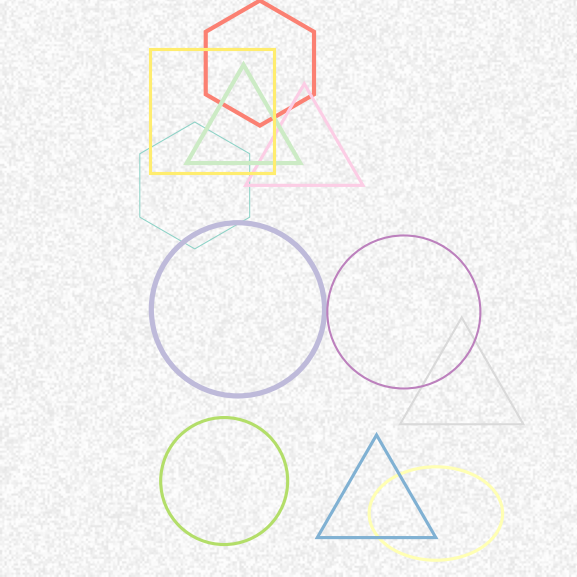[{"shape": "hexagon", "thickness": 0.5, "radius": 0.55, "center": [0.337, 0.678]}, {"shape": "oval", "thickness": 1.5, "radius": 0.58, "center": [0.755, 0.11]}, {"shape": "circle", "thickness": 2.5, "radius": 0.75, "center": [0.412, 0.463]}, {"shape": "hexagon", "thickness": 2, "radius": 0.54, "center": [0.45, 0.89]}, {"shape": "triangle", "thickness": 1.5, "radius": 0.59, "center": [0.652, 0.127]}, {"shape": "circle", "thickness": 1.5, "radius": 0.55, "center": [0.388, 0.166]}, {"shape": "triangle", "thickness": 1.5, "radius": 0.59, "center": [0.527, 0.737]}, {"shape": "triangle", "thickness": 1, "radius": 0.62, "center": [0.8, 0.326]}, {"shape": "circle", "thickness": 1, "radius": 0.66, "center": [0.699, 0.459]}, {"shape": "triangle", "thickness": 2, "radius": 0.57, "center": [0.422, 0.774]}, {"shape": "square", "thickness": 1.5, "radius": 0.54, "center": [0.367, 0.807]}]